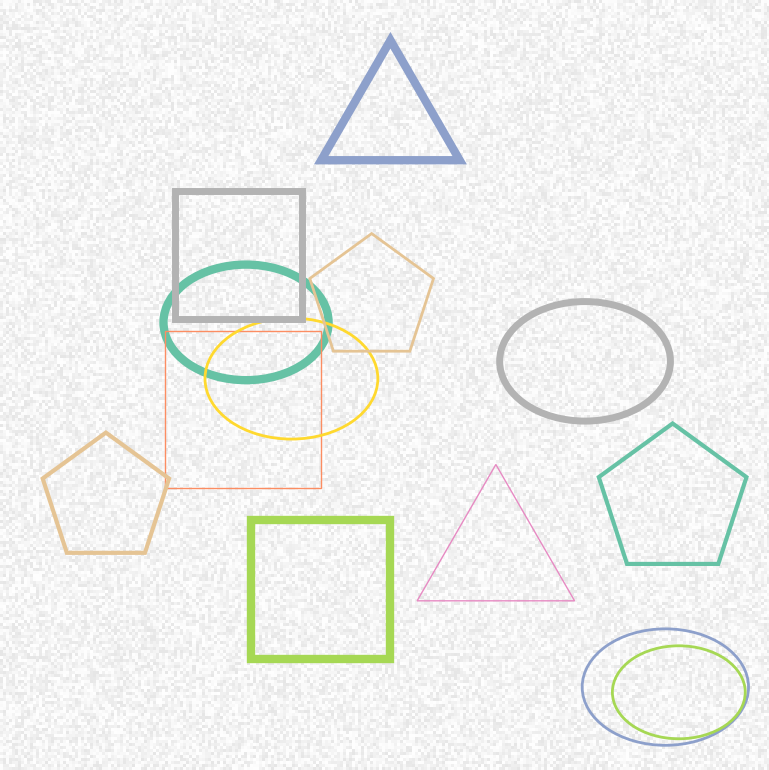[{"shape": "pentagon", "thickness": 1.5, "radius": 0.5, "center": [0.874, 0.349]}, {"shape": "oval", "thickness": 3, "radius": 0.54, "center": [0.32, 0.581]}, {"shape": "square", "thickness": 0.5, "radius": 0.51, "center": [0.316, 0.468]}, {"shape": "triangle", "thickness": 3, "radius": 0.52, "center": [0.507, 0.844]}, {"shape": "oval", "thickness": 1, "radius": 0.54, "center": [0.864, 0.108]}, {"shape": "triangle", "thickness": 0.5, "radius": 0.59, "center": [0.644, 0.279]}, {"shape": "oval", "thickness": 1, "radius": 0.43, "center": [0.882, 0.101]}, {"shape": "square", "thickness": 3, "radius": 0.45, "center": [0.416, 0.234]}, {"shape": "oval", "thickness": 1, "radius": 0.56, "center": [0.378, 0.508]}, {"shape": "pentagon", "thickness": 1.5, "radius": 0.43, "center": [0.138, 0.352]}, {"shape": "pentagon", "thickness": 1, "radius": 0.42, "center": [0.483, 0.612]}, {"shape": "oval", "thickness": 2.5, "radius": 0.55, "center": [0.76, 0.531]}, {"shape": "square", "thickness": 2.5, "radius": 0.41, "center": [0.31, 0.669]}]